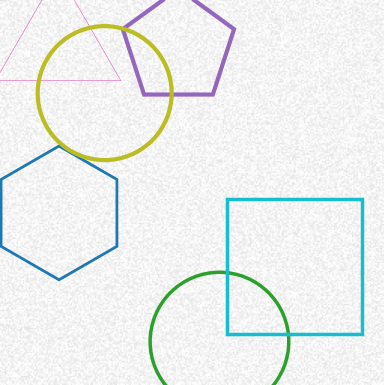[{"shape": "hexagon", "thickness": 2, "radius": 0.87, "center": [0.153, 0.447]}, {"shape": "circle", "thickness": 2.5, "radius": 0.9, "center": [0.57, 0.113]}, {"shape": "pentagon", "thickness": 3, "radius": 0.76, "center": [0.464, 0.877]}, {"shape": "triangle", "thickness": 0.5, "radius": 0.94, "center": [0.151, 0.885]}, {"shape": "circle", "thickness": 3, "radius": 0.87, "center": [0.272, 0.758]}, {"shape": "square", "thickness": 2.5, "radius": 0.88, "center": [0.765, 0.307]}]